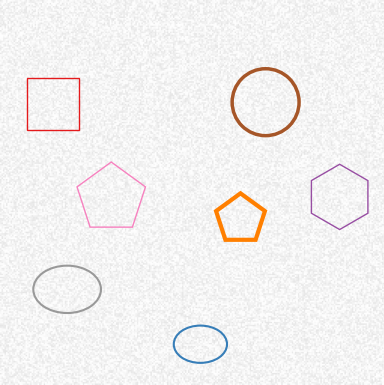[{"shape": "square", "thickness": 1, "radius": 0.34, "center": [0.139, 0.73]}, {"shape": "oval", "thickness": 1.5, "radius": 0.35, "center": [0.521, 0.106]}, {"shape": "hexagon", "thickness": 1, "radius": 0.42, "center": [0.882, 0.489]}, {"shape": "pentagon", "thickness": 3, "radius": 0.33, "center": [0.625, 0.431]}, {"shape": "circle", "thickness": 2.5, "radius": 0.43, "center": [0.69, 0.735]}, {"shape": "pentagon", "thickness": 1, "radius": 0.47, "center": [0.289, 0.486]}, {"shape": "oval", "thickness": 1.5, "radius": 0.44, "center": [0.174, 0.248]}]